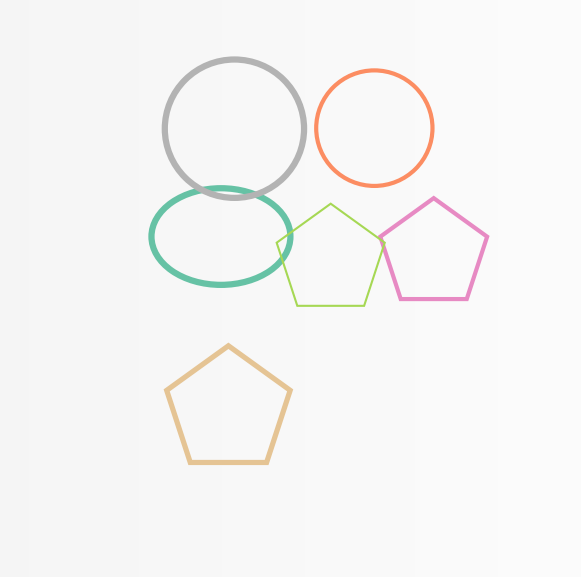[{"shape": "oval", "thickness": 3, "radius": 0.6, "center": [0.38, 0.59]}, {"shape": "circle", "thickness": 2, "radius": 0.5, "center": [0.644, 0.777]}, {"shape": "pentagon", "thickness": 2, "radius": 0.48, "center": [0.746, 0.559]}, {"shape": "pentagon", "thickness": 1, "radius": 0.49, "center": [0.569, 0.549]}, {"shape": "pentagon", "thickness": 2.5, "radius": 0.56, "center": [0.393, 0.289]}, {"shape": "circle", "thickness": 3, "radius": 0.6, "center": [0.403, 0.776]}]